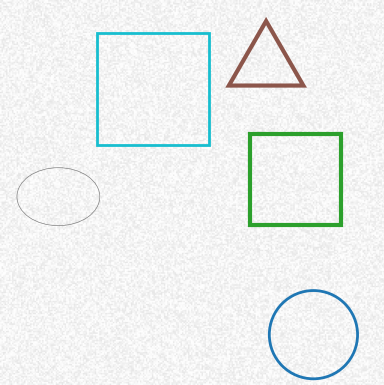[{"shape": "circle", "thickness": 2, "radius": 0.57, "center": [0.814, 0.131]}, {"shape": "square", "thickness": 3, "radius": 0.59, "center": [0.767, 0.534]}, {"shape": "triangle", "thickness": 3, "radius": 0.56, "center": [0.691, 0.834]}, {"shape": "oval", "thickness": 0.5, "radius": 0.54, "center": [0.152, 0.489]}, {"shape": "square", "thickness": 2, "radius": 0.72, "center": [0.397, 0.77]}]